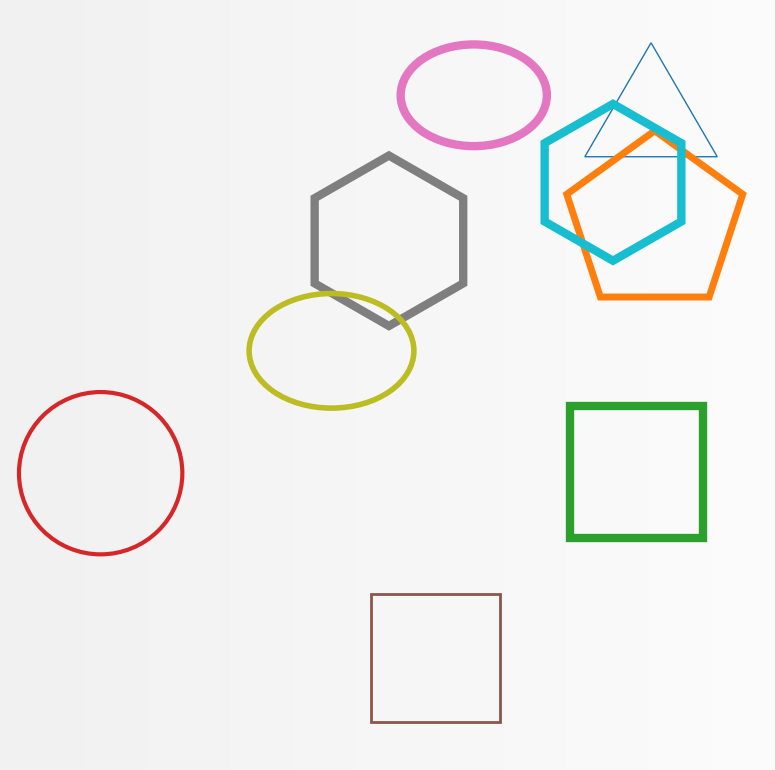[{"shape": "triangle", "thickness": 0.5, "radius": 0.49, "center": [0.84, 0.846]}, {"shape": "pentagon", "thickness": 2.5, "radius": 0.6, "center": [0.845, 0.711]}, {"shape": "square", "thickness": 3, "radius": 0.43, "center": [0.822, 0.387]}, {"shape": "circle", "thickness": 1.5, "radius": 0.53, "center": [0.13, 0.385]}, {"shape": "square", "thickness": 1, "radius": 0.42, "center": [0.562, 0.146]}, {"shape": "oval", "thickness": 3, "radius": 0.47, "center": [0.611, 0.876]}, {"shape": "hexagon", "thickness": 3, "radius": 0.55, "center": [0.502, 0.687]}, {"shape": "oval", "thickness": 2, "radius": 0.53, "center": [0.428, 0.544]}, {"shape": "hexagon", "thickness": 3, "radius": 0.51, "center": [0.791, 0.763]}]